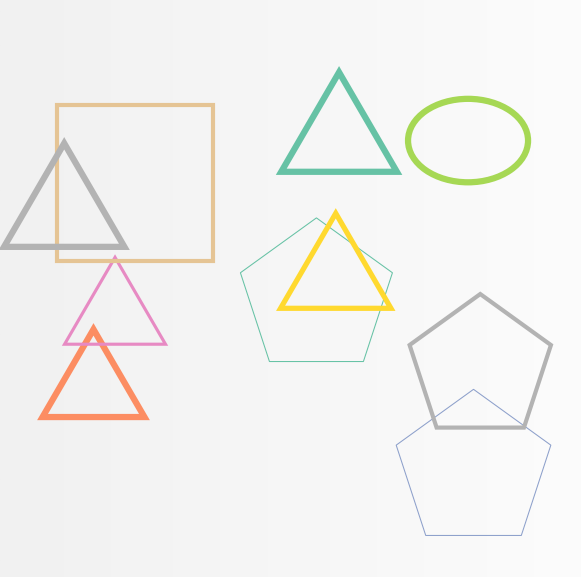[{"shape": "triangle", "thickness": 3, "radius": 0.57, "center": [0.583, 0.759]}, {"shape": "pentagon", "thickness": 0.5, "radius": 0.69, "center": [0.544, 0.484]}, {"shape": "triangle", "thickness": 3, "radius": 0.51, "center": [0.161, 0.328]}, {"shape": "pentagon", "thickness": 0.5, "radius": 0.7, "center": [0.815, 0.185]}, {"shape": "triangle", "thickness": 1.5, "radius": 0.5, "center": [0.198, 0.453]}, {"shape": "oval", "thickness": 3, "radius": 0.52, "center": [0.805, 0.756]}, {"shape": "triangle", "thickness": 2.5, "radius": 0.55, "center": [0.578, 0.52]}, {"shape": "square", "thickness": 2, "radius": 0.67, "center": [0.232, 0.682]}, {"shape": "triangle", "thickness": 3, "radius": 0.6, "center": [0.11, 0.631]}, {"shape": "pentagon", "thickness": 2, "radius": 0.64, "center": [0.826, 0.362]}]